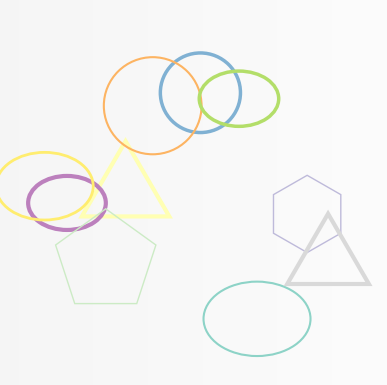[{"shape": "oval", "thickness": 1.5, "radius": 0.69, "center": [0.663, 0.172]}, {"shape": "triangle", "thickness": 3, "radius": 0.65, "center": [0.324, 0.503]}, {"shape": "hexagon", "thickness": 1, "radius": 0.5, "center": [0.793, 0.444]}, {"shape": "circle", "thickness": 2.5, "radius": 0.52, "center": [0.517, 0.759]}, {"shape": "circle", "thickness": 1.5, "radius": 0.63, "center": [0.394, 0.725]}, {"shape": "oval", "thickness": 2.5, "radius": 0.51, "center": [0.617, 0.744]}, {"shape": "triangle", "thickness": 3, "radius": 0.61, "center": [0.847, 0.323]}, {"shape": "oval", "thickness": 3, "radius": 0.5, "center": [0.173, 0.473]}, {"shape": "pentagon", "thickness": 1, "radius": 0.68, "center": [0.273, 0.322]}, {"shape": "oval", "thickness": 2, "radius": 0.63, "center": [0.115, 0.516]}]